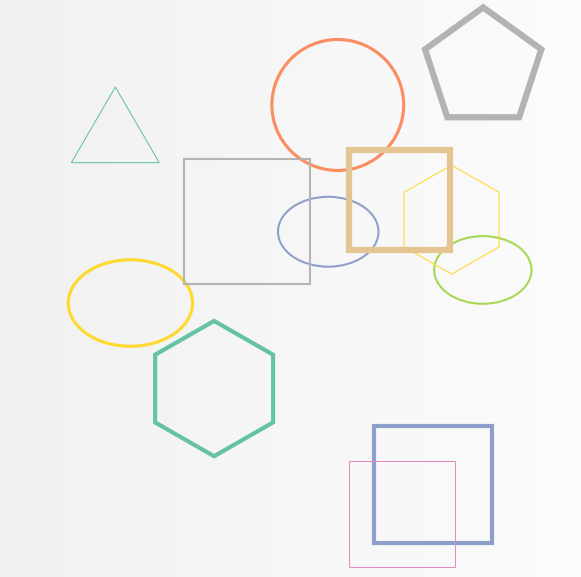[{"shape": "triangle", "thickness": 0.5, "radius": 0.44, "center": [0.198, 0.761]}, {"shape": "hexagon", "thickness": 2, "radius": 0.59, "center": [0.368, 0.326]}, {"shape": "circle", "thickness": 1.5, "radius": 0.57, "center": [0.581, 0.817]}, {"shape": "oval", "thickness": 1, "radius": 0.43, "center": [0.565, 0.598]}, {"shape": "square", "thickness": 2, "radius": 0.51, "center": [0.745, 0.16]}, {"shape": "square", "thickness": 0.5, "radius": 0.46, "center": [0.691, 0.109]}, {"shape": "oval", "thickness": 1, "radius": 0.42, "center": [0.831, 0.532]}, {"shape": "hexagon", "thickness": 0.5, "radius": 0.47, "center": [0.777, 0.619]}, {"shape": "oval", "thickness": 1.5, "radius": 0.53, "center": [0.224, 0.474]}, {"shape": "square", "thickness": 3, "radius": 0.43, "center": [0.688, 0.653]}, {"shape": "pentagon", "thickness": 3, "radius": 0.53, "center": [0.831, 0.881]}, {"shape": "square", "thickness": 1, "radius": 0.54, "center": [0.424, 0.616]}]